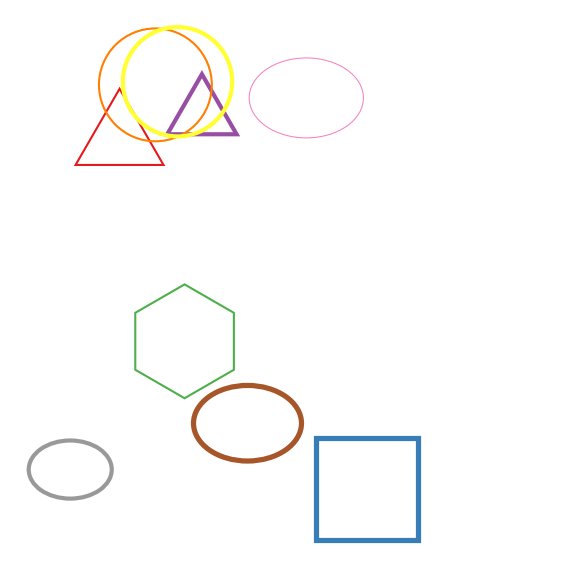[{"shape": "triangle", "thickness": 1, "radius": 0.44, "center": [0.207, 0.757]}, {"shape": "square", "thickness": 2.5, "radius": 0.44, "center": [0.636, 0.152]}, {"shape": "hexagon", "thickness": 1, "radius": 0.49, "center": [0.32, 0.408]}, {"shape": "triangle", "thickness": 2, "radius": 0.35, "center": [0.35, 0.801]}, {"shape": "circle", "thickness": 1, "radius": 0.49, "center": [0.269, 0.852]}, {"shape": "circle", "thickness": 2, "radius": 0.47, "center": [0.307, 0.858]}, {"shape": "oval", "thickness": 2.5, "radius": 0.47, "center": [0.429, 0.266]}, {"shape": "oval", "thickness": 0.5, "radius": 0.49, "center": [0.53, 0.83]}, {"shape": "oval", "thickness": 2, "radius": 0.36, "center": [0.122, 0.186]}]